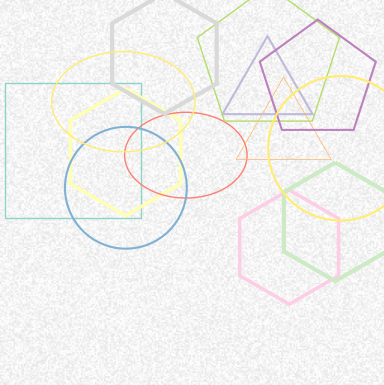[{"shape": "square", "thickness": 1, "radius": 0.88, "center": [0.19, 0.609]}, {"shape": "hexagon", "thickness": 2.5, "radius": 0.83, "center": [0.326, 0.605]}, {"shape": "triangle", "thickness": 1.5, "radius": 0.68, "center": [0.695, 0.771]}, {"shape": "oval", "thickness": 1, "radius": 0.8, "center": [0.483, 0.597]}, {"shape": "circle", "thickness": 1.5, "radius": 0.79, "center": [0.327, 0.512]}, {"shape": "triangle", "thickness": 0.5, "radius": 0.71, "center": [0.737, 0.657]}, {"shape": "pentagon", "thickness": 1, "radius": 0.97, "center": [0.697, 0.843]}, {"shape": "hexagon", "thickness": 2.5, "radius": 0.74, "center": [0.751, 0.358]}, {"shape": "hexagon", "thickness": 3, "radius": 0.78, "center": [0.427, 0.861]}, {"shape": "pentagon", "thickness": 1.5, "radius": 0.79, "center": [0.825, 0.791]}, {"shape": "hexagon", "thickness": 3, "radius": 0.77, "center": [0.871, 0.424]}, {"shape": "circle", "thickness": 1.5, "radius": 0.94, "center": [0.884, 0.615]}, {"shape": "oval", "thickness": 1, "radius": 0.93, "center": [0.32, 0.736]}]